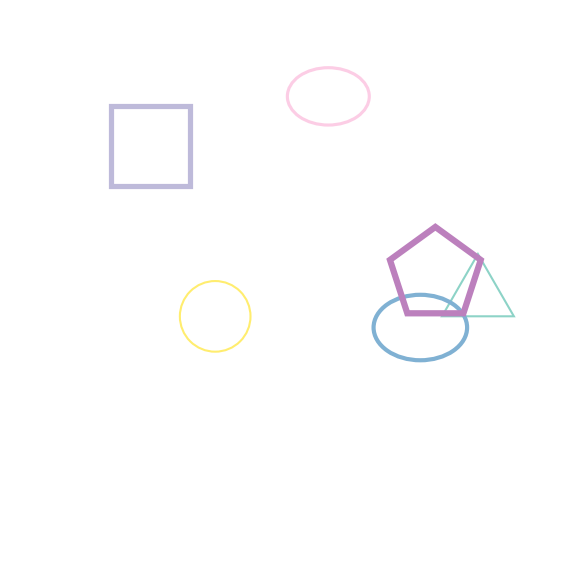[{"shape": "triangle", "thickness": 1, "radius": 0.36, "center": [0.828, 0.487]}, {"shape": "square", "thickness": 2.5, "radius": 0.34, "center": [0.26, 0.746]}, {"shape": "oval", "thickness": 2, "radius": 0.4, "center": [0.728, 0.432]}, {"shape": "oval", "thickness": 1.5, "radius": 0.35, "center": [0.569, 0.832]}, {"shape": "pentagon", "thickness": 3, "radius": 0.41, "center": [0.754, 0.523]}, {"shape": "circle", "thickness": 1, "radius": 0.31, "center": [0.373, 0.451]}]